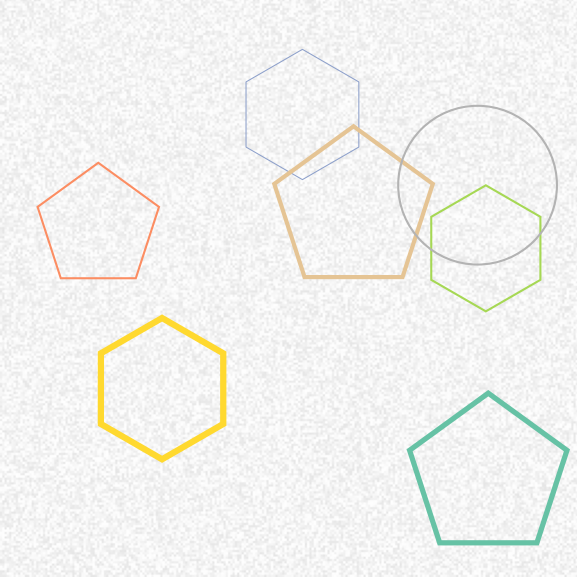[{"shape": "pentagon", "thickness": 2.5, "radius": 0.72, "center": [0.845, 0.175]}, {"shape": "pentagon", "thickness": 1, "radius": 0.55, "center": [0.17, 0.607]}, {"shape": "hexagon", "thickness": 0.5, "radius": 0.56, "center": [0.524, 0.801]}, {"shape": "hexagon", "thickness": 1, "radius": 0.55, "center": [0.841, 0.569]}, {"shape": "hexagon", "thickness": 3, "radius": 0.61, "center": [0.281, 0.326]}, {"shape": "pentagon", "thickness": 2, "radius": 0.72, "center": [0.612, 0.636]}, {"shape": "circle", "thickness": 1, "radius": 0.69, "center": [0.827, 0.678]}]